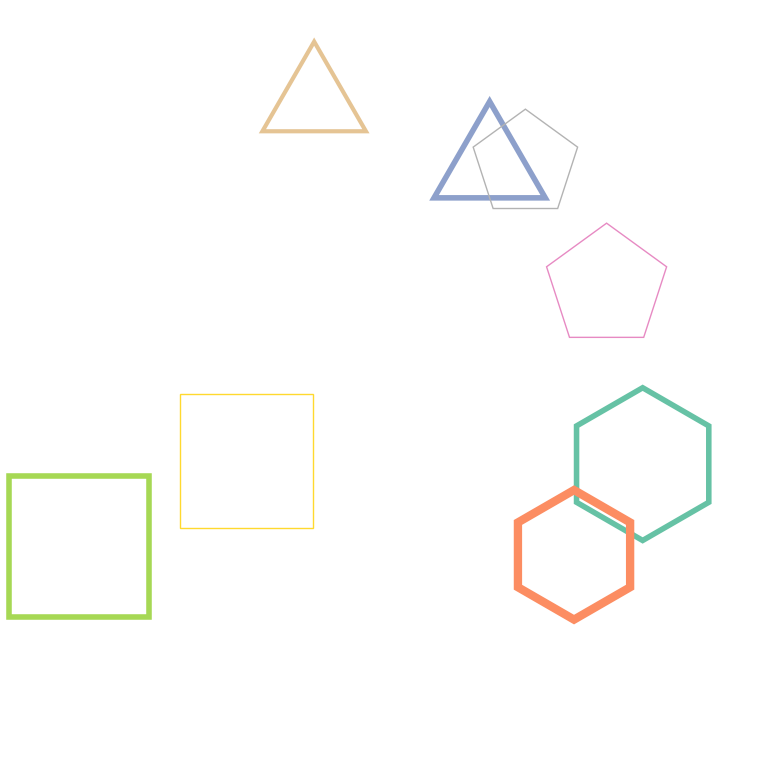[{"shape": "hexagon", "thickness": 2, "radius": 0.5, "center": [0.835, 0.397]}, {"shape": "hexagon", "thickness": 3, "radius": 0.42, "center": [0.745, 0.279]}, {"shape": "triangle", "thickness": 2, "radius": 0.42, "center": [0.636, 0.785]}, {"shape": "pentagon", "thickness": 0.5, "radius": 0.41, "center": [0.788, 0.628]}, {"shape": "square", "thickness": 2, "radius": 0.46, "center": [0.103, 0.29]}, {"shape": "square", "thickness": 0.5, "radius": 0.43, "center": [0.32, 0.401]}, {"shape": "triangle", "thickness": 1.5, "radius": 0.39, "center": [0.408, 0.868]}, {"shape": "pentagon", "thickness": 0.5, "radius": 0.36, "center": [0.682, 0.787]}]